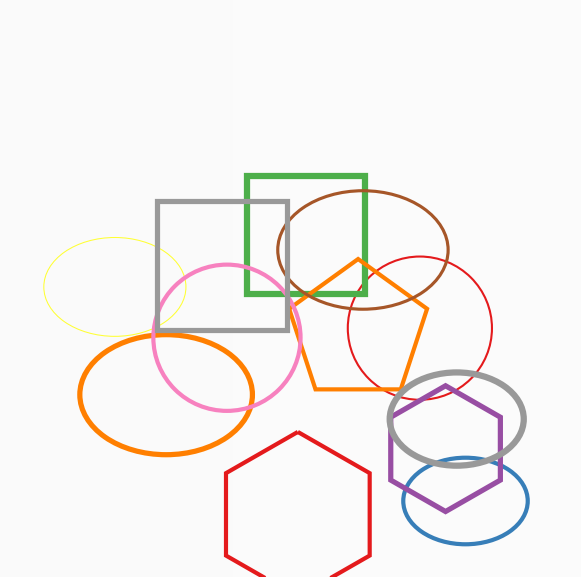[{"shape": "circle", "thickness": 1, "radius": 0.62, "center": [0.722, 0.431]}, {"shape": "hexagon", "thickness": 2, "radius": 0.71, "center": [0.512, 0.108]}, {"shape": "oval", "thickness": 2, "radius": 0.54, "center": [0.801, 0.132]}, {"shape": "square", "thickness": 3, "radius": 0.51, "center": [0.527, 0.593]}, {"shape": "hexagon", "thickness": 2.5, "radius": 0.54, "center": [0.767, 0.222]}, {"shape": "pentagon", "thickness": 2, "radius": 0.62, "center": [0.616, 0.426]}, {"shape": "oval", "thickness": 2.5, "radius": 0.74, "center": [0.286, 0.316]}, {"shape": "oval", "thickness": 0.5, "radius": 0.61, "center": [0.198, 0.502]}, {"shape": "oval", "thickness": 1.5, "radius": 0.73, "center": [0.624, 0.566]}, {"shape": "circle", "thickness": 2, "radius": 0.63, "center": [0.39, 0.414]}, {"shape": "oval", "thickness": 3, "radius": 0.58, "center": [0.786, 0.274]}, {"shape": "square", "thickness": 2.5, "radius": 0.56, "center": [0.382, 0.539]}]